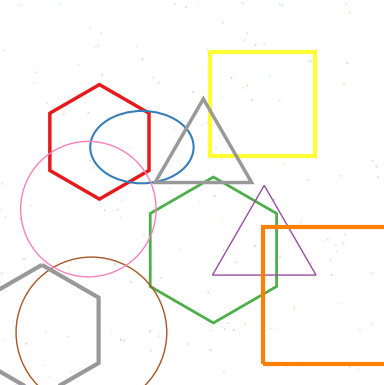[{"shape": "hexagon", "thickness": 2.5, "radius": 0.74, "center": [0.258, 0.632]}, {"shape": "oval", "thickness": 1.5, "radius": 0.67, "center": [0.369, 0.618]}, {"shape": "hexagon", "thickness": 2, "radius": 0.95, "center": [0.554, 0.351]}, {"shape": "triangle", "thickness": 1, "radius": 0.78, "center": [0.686, 0.363]}, {"shape": "square", "thickness": 3, "radius": 0.89, "center": [0.862, 0.233]}, {"shape": "square", "thickness": 3, "radius": 0.68, "center": [0.682, 0.729]}, {"shape": "circle", "thickness": 1, "radius": 0.98, "center": [0.237, 0.137]}, {"shape": "circle", "thickness": 1, "radius": 0.88, "center": [0.23, 0.457]}, {"shape": "hexagon", "thickness": 3, "radius": 0.85, "center": [0.109, 0.142]}, {"shape": "triangle", "thickness": 2.5, "radius": 0.72, "center": [0.528, 0.598]}]